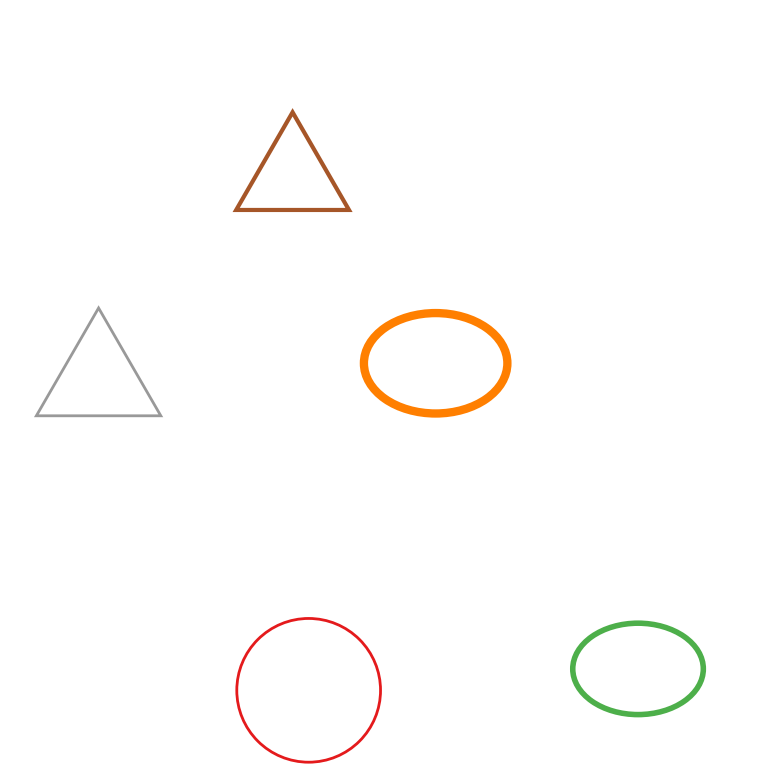[{"shape": "circle", "thickness": 1, "radius": 0.47, "center": [0.401, 0.103]}, {"shape": "oval", "thickness": 2, "radius": 0.42, "center": [0.829, 0.131]}, {"shape": "oval", "thickness": 3, "radius": 0.47, "center": [0.566, 0.528]}, {"shape": "triangle", "thickness": 1.5, "radius": 0.42, "center": [0.38, 0.77]}, {"shape": "triangle", "thickness": 1, "radius": 0.47, "center": [0.128, 0.507]}]